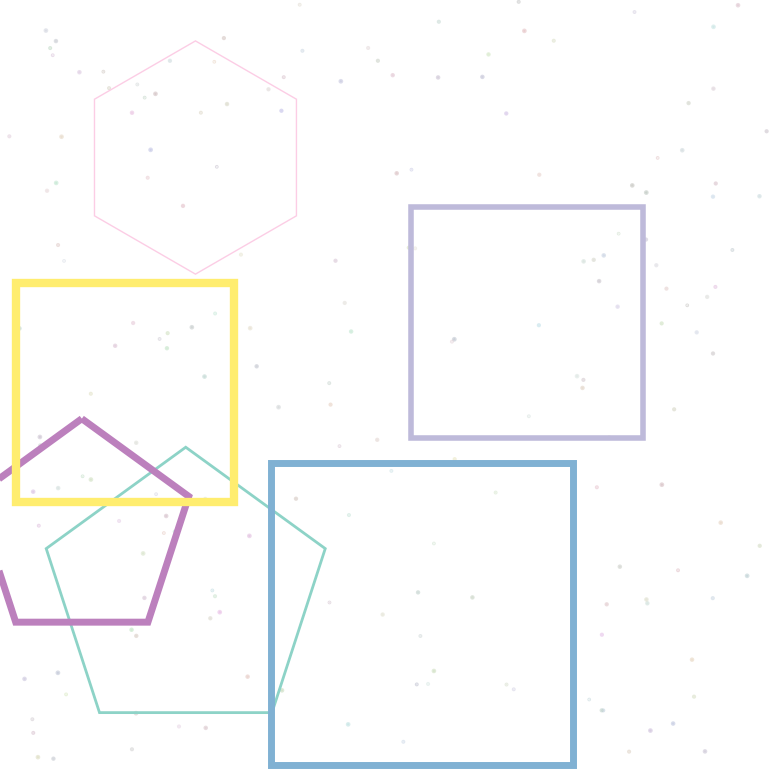[{"shape": "pentagon", "thickness": 1, "radius": 0.95, "center": [0.241, 0.229]}, {"shape": "square", "thickness": 2, "radius": 0.75, "center": [0.684, 0.581]}, {"shape": "square", "thickness": 2.5, "radius": 0.98, "center": [0.549, 0.202]}, {"shape": "hexagon", "thickness": 0.5, "radius": 0.76, "center": [0.254, 0.795]}, {"shape": "pentagon", "thickness": 2.5, "radius": 0.73, "center": [0.106, 0.31]}, {"shape": "square", "thickness": 3, "radius": 0.71, "center": [0.162, 0.49]}]